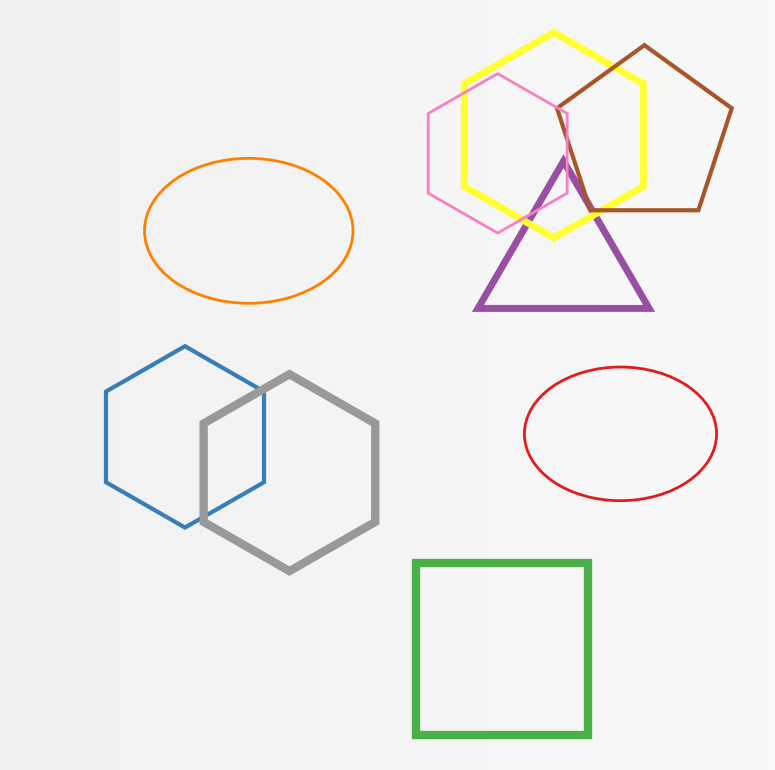[{"shape": "oval", "thickness": 1, "radius": 0.62, "center": [0.801, 0.437]}, {"shape": "hexagon", "thickness": 1.5, "radius": 0.59, "center": [0.239, 0.433]}, {"shape": "square", "thickness": 3, "radius": 0.56, "center": [0.648, 0.157]}, {"shape": "triangle", "thickness": 2.5, "radius": 0.64, "center": [0.727, 0.663]}, {"shape": "oval", "thickness": 1, "radius": 0.67, "center": [0.321, 0.7]}, {"shape": "hexagon", "thickness": 2.5, "radius": 0.67, "center": [0.715, 0.825]}, {"shape": "pentagon", "thickness": 1.5, "radius": 0.59, "center": [0.831, 0.823]}, {"shape": "hexagon", "thickness": 1, "radius": 0.52, "center": [0.642, 0.801]}, {"shape": "hexagon", "thickness": 3, "radius": 0.64, "center": [0.373, 0.386]}]